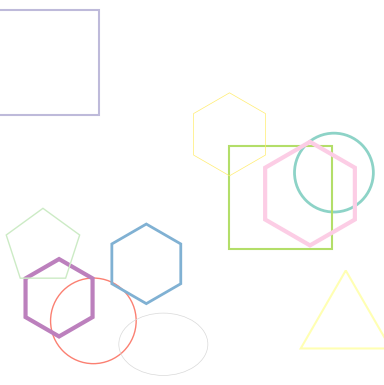[{"shape": "circle", "thickness": 2, "radius": 0.51, "center": [0.867, 0.552]}, {"shape": "triangle", "thickness": 1.5, "radius": 0.68, "center": [0.898, 0.162]}, {"shape": "square", "thickness": 1.5, "radius": 0.68, "center": [0.12, 0.839]}, {"shape": "circle", "thickness": 1, "radius": 0.56, "center": [0.243, 0.167]}, {"shape": "hexagon", "thickness": 2, "radius": 0.52, "center": [0.38, 0.315]}, {"shape": "square", "thickness": 1.5, "radius": 0.67, "center": [0.728, 0.486]}, {"shape": "hexagon", "thickness": 3, "radius": 0.67, "center": [0.805, 0.497]}, {"shape": "oval", "thickness": 0.5, "radius": 0.58, "center": [0.424, 0.106]}, {"shape": "hexagon", "thickness": 3, "radius": 0.5, "center": [0.153, 0.227]}, {"shape": "pentagon", "thickness": 1, "radius": 0.5, "center": [0.112, 0.359]}, {"shape": "hexagon", "thickness": 0.5, "radius": 0.54, "center": [0.596, 0.651]}]